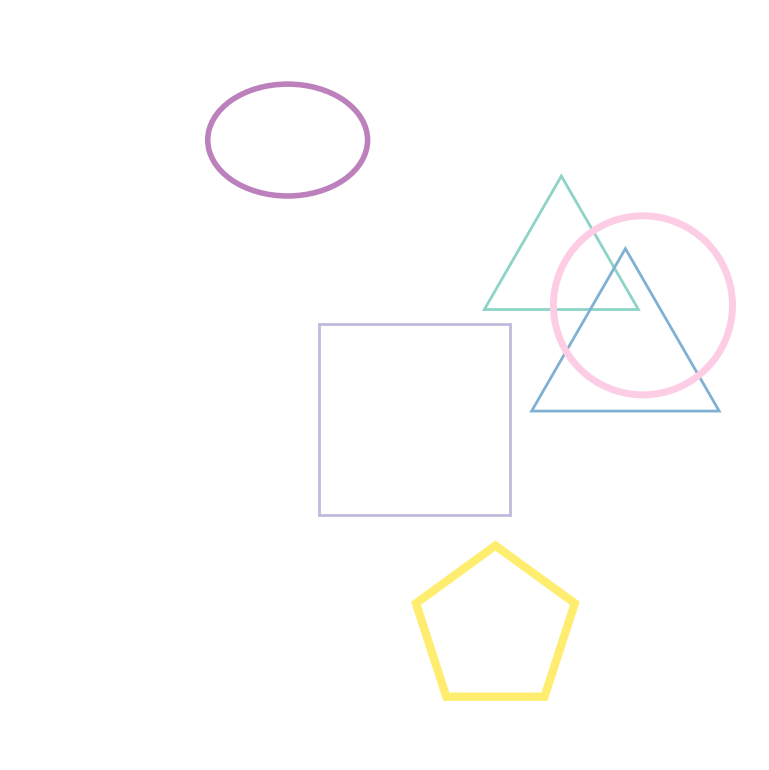[{"shape": "triangle", "thickness": 1, "radius": 0.58, "center": [0.729, 0.656]}, {"shape": "square", "thickness": 1, "radius": 0.62, "center": [0.538, 0.455]}, {"shape": "triangle", "thickness": 1, "radius": 0.7, "center": [0.812, 0.536]}, {"shape": "circle", "thickness": 2.5, "radius": 0.58, "center": [0.835, 0.603]}, {"shape": "oval", "thickness": 2, "radius": 0.52, "center": [0.374, 0.818]}, {"shape": "pentagon", "thickness": 3, "radius": 0.54, "center": [0.643, 0.183]}]